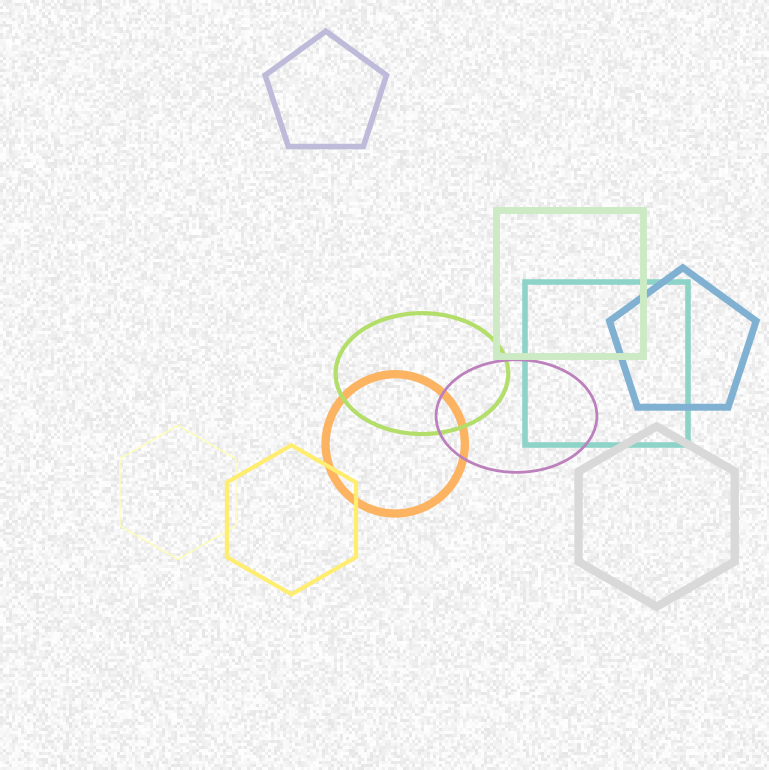[{"shape": "square", "thickness": 2, "radius": 0.53, "center": [0.788, 0.528]}, {"shape": "hexagon", "thickness": 0.5, "radius": 0.43, "center": [0.231, 0.361]}, {"shape": "pentagon", "thickness": 2, "radius": 0.41, "center": [0.423, 0.877]}, {"shape": "pentagon", "thickness": 2.5, "radius": 0.5, "center": [0.887, 0.552]}, {"shape": "circle", "thickness": 3, "radius": 0.45, "center": [0.513, 0.424]}, {"shape": "oval", "thickness": 1.5, "radius": 0.56, "center": [0.548, 0.515]}, {"shape": "hexagon", "thickness": 3, "radius": 0.59, "center": [0.853, 0.329]}, {"shape": "oval", "thickness": 1, "radius": 0.52, "center": [0.671, 0.46]}, {"shape": "square", "thickness": 2.5, "radius": 0.48, "center": [0.739, 0.632]}, {"shape": "hexagon", "thickness": 1.5, "radius": 0.48, "center": [0.379, 0.325]}]